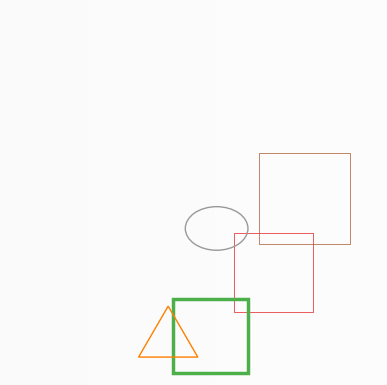[{"shape": "square", "thickness": 0.5, "radius": 0.51, "center": [0.705, 0.292]}, {"shape": "square", "thickness": 2.5, "radius": 0.48, "center": [0.542, 0.128]}, {"shape": "triangle", "thickness": 1, "radius": 0.44, "center": [0.434, 0.117]}, {"shape": "square", "thickness": 0.5, "radius": 0.59, "center": [0.785, 0.485]}, {"shape": "oval", "thickness": 1, "radius": 0.4, "center": [0.559, 0.407]}]